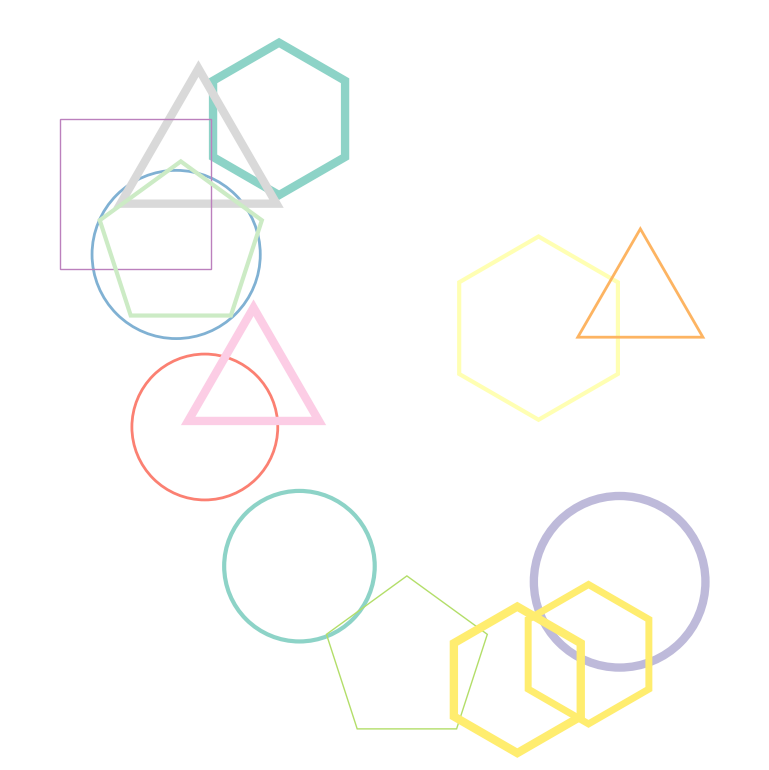[{"shape": "hexagon", "thickness": 3, "radius": 0.49, "center": [0.362, 0.846]}, {"shape": "circle", "thickness": 1.5, "radius": 0.49, "center": [0.389, 0.265]}, {"shape": "hexagon", "thickness": 1.5, "radius": 0.6, "center": [0.699, 0.574]}, {"shape": "circle", "thickness": 3, "radius": 0.56, "center": [0.805, 0.244]}, {"shape": "circle", "thickness": 1, "radius": 0.47, "center": [0.266, 0.445]}, {"shape": "circle", "thickness": 1, "radius": 0.55, "center": [0.229, 0.67]}, {"shape": "triangle", "thickness": 1, "radius": 0.47, "center": [0.832, 0.609]}, {"shape": "pentagon", "thickness": 0.5, "radius": 0.55, "center": [0.528, 0.142]}, {"shape": "triangle", "thickness": 3, "radius": 0.49, "center": [0.329, 0.502]}, {"shape": "triangle", "thickness": 3, "radius": 0.58, "center": [0.258, 0.794]}, {"shape": "square", "thickness": 0.5, "radius": 0.49, "center": [0.176, 0.748]}, {"shape": "pentagon", "thickness": 1.5, "radius": 0.55, "center": [0.235, 0.68]}, {"shape": "hexagon", "thickness": 3, "radius": 0.48, "center": [0.672, 0.117]}, {"shape": "hexagon", "thickness": 2.5, "radius": 0.45, "center": [0.764, 0.15]}]